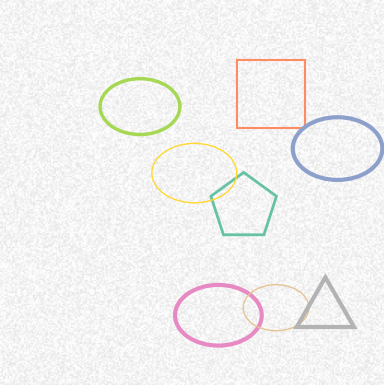[{"shape": "pentagon", "thickness": 2, "radius": 0.45, "center": [0.633, 0.463]}, {"shape": "square", "thickness": 1.5, "radius": 0.44, "center": [0.704, 0.756]}, {"shape": "oval", "thickness": 3, "radius": 0.58, "center": [0.877, 0.614]}, {"shape": "oval", "thickness": 3, "radius": 0.56, "center": [0.567, 0.181]}, {"shape": "oval", "thickness": 2.5, "radius": 0.52, "center": [0.364, 0.723]}, {"shape": "oval", "thickness": 1, "radius": 0.55, "center": [0.505, 0.55]}, {"shape": "oval", "thickness": 1, "radius": 0.43, "center": [0.717, 0.201]}, {"shape": "triangle", "thickness": 3, "radius": 0.43, "center": [0.845, 0.194]}]